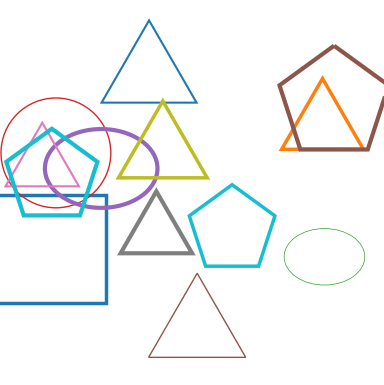[{"shape": "triangle", "thickness": 1.5, "radius": 0.71, "center": [0.387, 0.805]}, {"shape": "square", "thickness": 2.5, "radius": 0.7, "center": [0.135, 0.353]}, {"shape": "triangle", "thickness": 2.5, "radius": 0.61, "center": [0.838, 0.673]}, {"shape": "oval", "thickness": 0.5, "radius": 0.52, "center": [0.843, 0.333]}, {"shape": "circle", "thickness": 1, "radius": 0.71, "center": [0.145, 0.603]}, {"shape": "oval", "thickness": 3, "radius": 0.73, "center": [0.263, 0.562]}, {"shape": "pentagon", "thickness": 3, "radius": 0.74, "center": [0.868, 0.732]}, {"shape": "triangle", "thickness": 1, "radius": 0.73, "center": [0.512, 0.145]}, {"shape": "triangle", "thickness": 1.5, "radius": 0.55, "center": [0.11, 0.571]}, {"shape": "triangle", "thickness": 3, "radius": 0.54, "center": [0.406, 0.396]}, {"shape": "triangle", "thickness": 2.5, "radius": 0.67, "center": [0.423, 0.605]}, {"shape": "pentagon", "thickness": 2.5, "radius": 0.58, "center": [0.603, 0.403]}, {"shape": "pentagon", "thickness": 3, "radius": 0.62, "center": [0.135, 0.541]}]